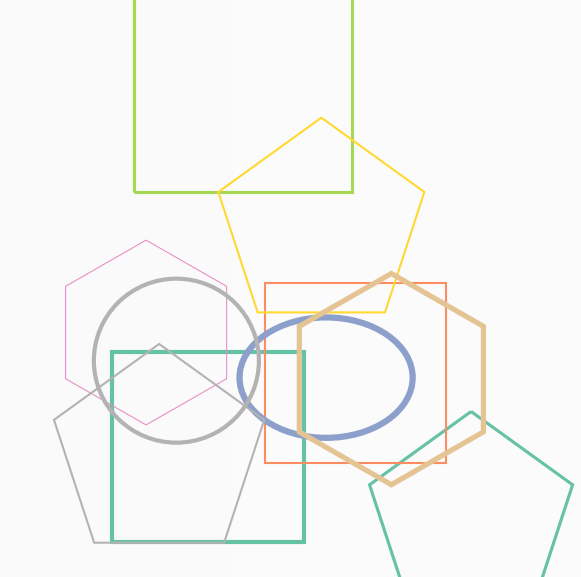[{"shape": "square", "thickness": 2, "radius": 0.82, "center": [0.358, 0.225]}, {"shape": "pentagon", "thickness": 1.5, "radius": 0.92, "center": [0.81, 0.103]}, {"shape": "square", "thickness": 1, "radius": 0.78, "center": [0.612, 0.353]}, {"shape": "oval", "thickness": 3, "radius": 0.74, "center": [0.561, 0.345]}, {"shape": "hexagon", "thickness": 0.5, "radius": 0.8, "center": [0.251, 0.423]}, {"shape": "square", "thickness": 1.5, "radius": 0.94, "center": [0.418, 0.855]}, {"shape": "pentagon", "thickness": 1, "radius": 0.93, "center": [0.553, 0.609]}, {"shape": "hexagon", "thickness": 2.5, "radius": 0.91, "center": [0.673, 0.343]}, {"shape": "circle", "thickness": 2, "radius": 0.71, "center": [0.303, 0.375]}, {"shape": "pentagon", "thickness": 1, "radius": 0.95, "center": [0.274, 0.213]}]